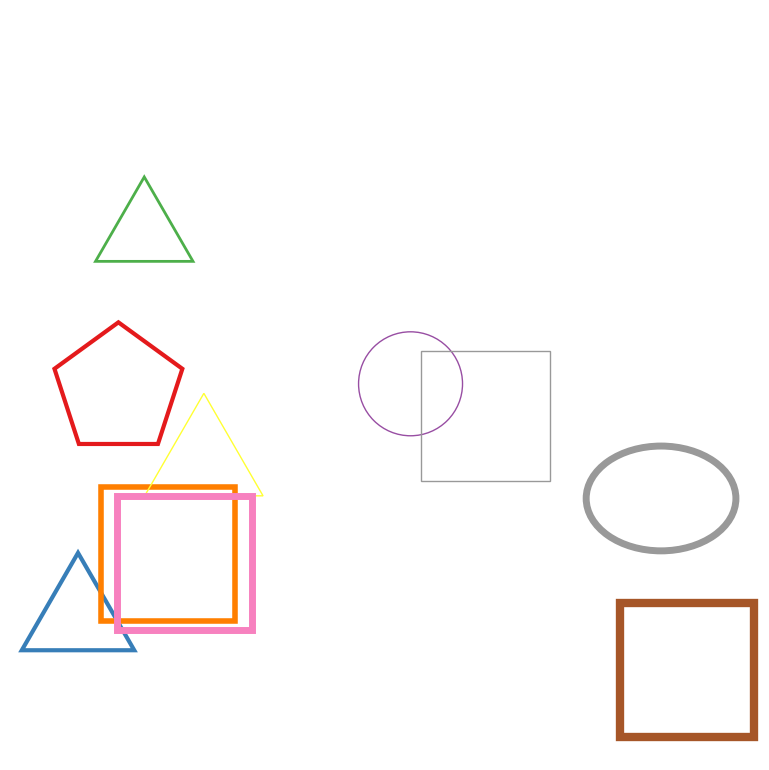[{"shape": "pentagon", "thickness": 1.5, "radius": 0.44, "center": [0.154, 0.494]}, {"shape": "triangle", "thickness": 1.5, "radius": 0.42, "center": [0.101, 0.198]}, {"shape": "triangle", "thickness": 1, "radius": 0.37, "center": [0.187, 0.697]}, {"shape": "circle", "thickness": 0.5, "radius": 0.34, "center": [0.533, 0.502]}, {"shape": "square", "thickness": 2, "radius": 0.44, "center": [0.219, 0.28]}, {"shape": "triangle", "thickness": 0.5, "radius": 0.44, "center": [0.265, 0.4]}, {"shape": "square", "thickness": 3, "radius": 0.43, "center": [0.892, 0.13]}, {"shape": "square", "thickness": 2.5, "radius": 0.44, "center": [0.24, 0.269]}, {"shape": "oval", "thickness": 2.5, "radius": 0.49, "center": [0.858, 0.353]}, {"shape": "square", "thickness": 0.5, "radius": 0.42, "center": [0.63, 0.46]}]